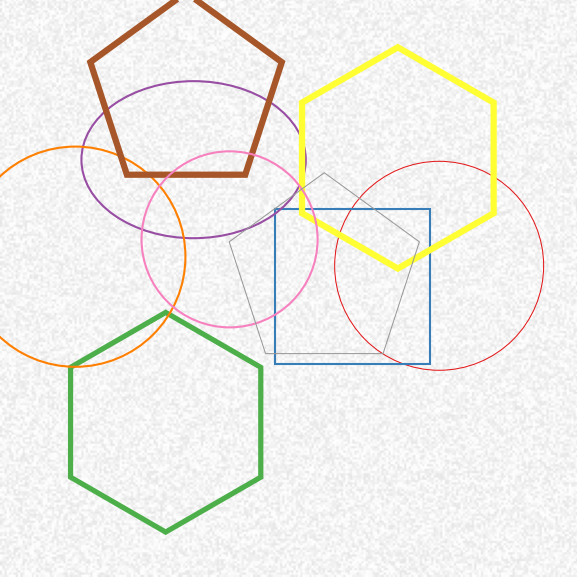[{"shape": "circle", "thickness": 0.5, "radius": 0.9, "center": [0.76, 0.539]}, {"shape": "square", "thickness": 1, "radius": 0.67, "center": [0.61, 0.503]}, {"shape": "hexagon", "thickness": 2.5, "radius": 0.95, "center": [0.287, 0.268]}, {"shape": "oval", "thickness": 1, "radius": 0.97, "center": [0.335, 0.723]}, {"shape": "circle", "thickness": 1, "radius": 0.95, "center": [0.13, 0.555]}, {"shape": "hexagon", "thickness": 3, "radius": 0.96, "center": [0.689, 0.726]}, {"shape": "pentagon", "thickness": 3, "radius": 0.87, "center": [0.322, 0.838]}, {"shape": "circle", "thickness": 1, "radius": 0.76, "center": [0.398, 0.585]}, {"shape": "pentagon", "thickness": 0.5, "radius": 0.87, "center": [0.562, 0.527]}]